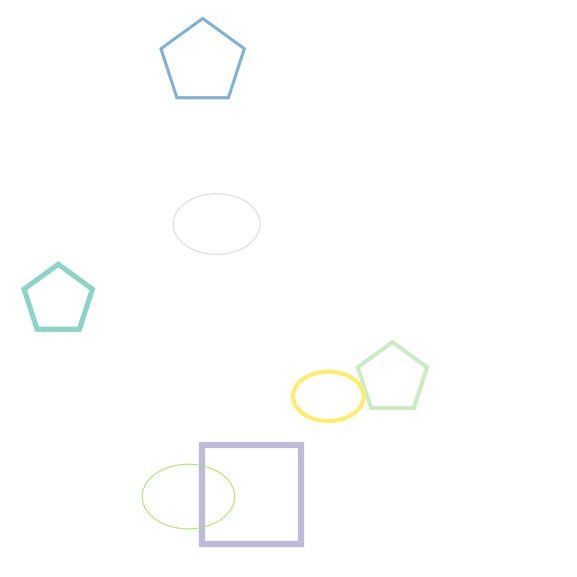[{"shape": "pentagon", "thickness": 2.5, "radius": 0.31, "center": [0.101, 0.479]}, {"shape": "square", "thickness": 3, "radius": 0.43, "center": [0.436, 0.143]}, {"shape": "pentagon", "thickness": 1.5, "radius": 0.38, "center": [0.351, 0.891]}, {"shape": "oval", "thickness": 0.5, "radius": 0.4, "center": [0.326, 0.139]}, {"shape": "oval", "thickness": 0.5, "radius": 0.38, "center": [0.375, 0.611]}, {"shape": "pentagon", "thickness": 2, "radius": 0.32, "center": [0.68, 0.344]}, {"shape": "oval", "thickness": 2, "radius": 0.31, "center": [0.569, 0.313]}]